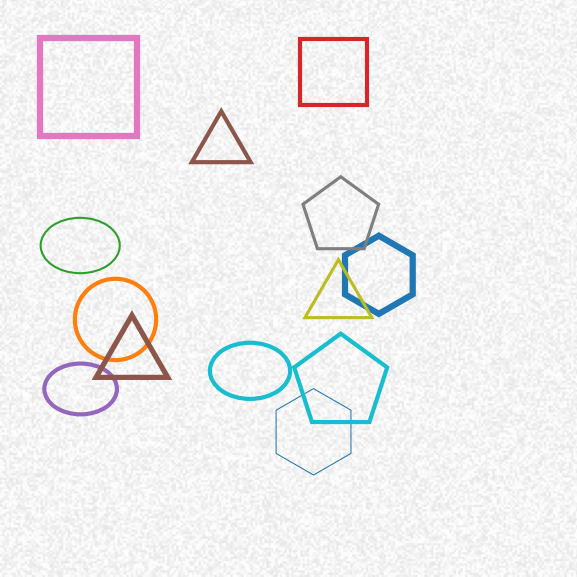[{"shape": "hexagon", "thickness": 0.5, "radius": 0.37, "center": [0.543, 0.251]}, {"shape": "hexagon", "thickness": 3, "radius": 0.34, "center": [0.656, 0.523]}, {"shape": "circle", "thickness": 2, "radius": 0.35, "center": [0.2, 0.446]}, {"shape": "oval", "thickness": 1, "radius": 0.34, "center": [0.139, 0.574]}, {"shape": "square", "thickness": 2, "radius": 0.29, "center": [0.577, 0.874]}, {"shape": "oval", "thickness": 2, "radius": 0.31, "center": [0.14, 0.326]}, {"shape": "triangle", "thickness": 2, "radius": 0.29, "center": [0.383, 0.748]}, {"shape": "triangle", "thickness": 2.5, "radius": 0.36, "center": [0.228, 0.382]}, {"shape": "square", "thickness": 3, "radius": 0.42, "center": [0.153, 0.849]}, {"shape": "pentagon", "thickness": 1.5, "radius": 0.34, "center": [0.59, 0.624]}, {"shape": "triangle", "thickness": 1.5, "radius": 0.33, "center": [0.586, 0.483]}, {"shape": "oval", "thickness": 2, "radius": 0.35, "center": [0.433, 0.357]}, {"shape": "pentagon", "thickness": 2, "radius": 0.42, "center": [0.59, 0.337]}]